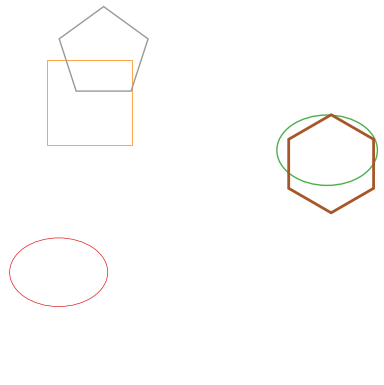[{"shape": "oval", "thickness": 0.5, "radius": 0.64, "center": [0.152, 0.293]}, {"shape": "oval", "thickness": 1, "radius": 0.65, "center": [0.85, 0.61]}, {"shape": "square", "thickness": 0.5, "radius": 0.55, "center": [0.233, 0.734]}, {"shape": "hexagon", "thickness": 2, "radius": 0.64, "center": [0.86, 0.575]}, {"shape": "pentagon", "thickness": 1, "radius": 0.61, "center": [0.269, 0.862]}]